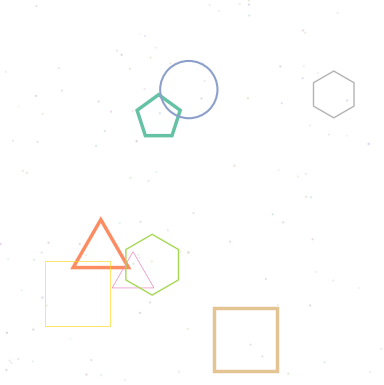[{"shape": "pentagon", "thickness": 2.5, "radius": 0.29, "center": [0.412, 0.695]}, {"shape": "triangle", "thickness": 2.5, "radius": 0.42, "center": [0.262, 0.347]}, {"shape": "circle", "thickness": 1.5, "radius": 0.37, "center": [0.49, 0.767]}, {"shape": "triangle", "thickness": 0.5, "radius": 0.31, "center": [0.346, 0.284]}, {"shape": "hexagon", "thickness": 1, "radius": 0.39, "center": [0.395, 0.312]}, {"shape": "square", "thickness": 0.5, "radius": 0.42, "center": [0.201, 0.238]}, {"shape": "square", "thickness": 2.5, "radius": 0.41, "center": [0.638, 0.118]}, {"shape": "hexagon", "thickness": 1, "radius": 0.3, "center": [0.867, 0.755]}]